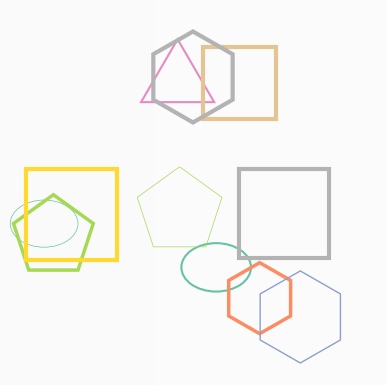[{"shape": "oval", "thickness": 0.5, "radius": 0.44, "center": [0.114, 0.419]}, {"shape": "oval", "thickness": 1.5, "radius": 0.45, "center": [0.558, 0.306]}, {"shape": "hexagon", "thickness": 2.5, "radius": 0.46, "center": [0.67, 0.225]}, {"shape": "hexagon", "thickness": 1, "radius": 0.6, "center": [0.775, 0.177]}, {"shape": "triangle", "thickness": 1.5, "radius": 0.54, "center": [0.458, 0.789]}, {"shape": "pentagon", "thickness": 0.5, "radius": 0.57, "center": [0.463, 0.452]}, {"shape": "pentagon", "thickness": 2.5, "radius": 0.54, "center": [0.138, 0.386]}, {"shape": "square", "thickness": 3, "radius": 0.59, "center": [0.184, 0.443]}, {"shape": "square", "thickness": 3, "radius": 0.47, "center": [0.618, 0.785]}, {"shape": "square", "thickness": 3, "radius": 0.58, "center": [0.732, 0.446]}, {"shape": "hexagon", "thickness": 3, "radius": 0.59, "center": [0.498, 0.8]}]